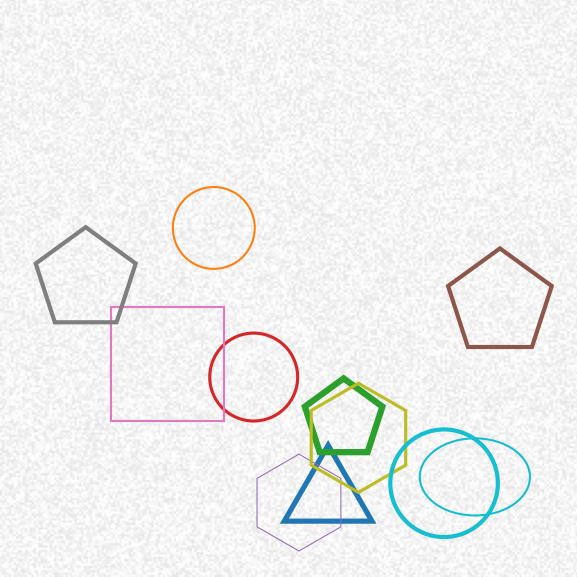[{"shape": "triangle", "thickness": 2.5, "radius": 0.44, "center": [0.568, 0.141]}, {"shape": "circle", "thickness": 1, "radius": 0.35, "center": [0.37, 0.604]}, {"shape": "pentagon", "thickness": 3, "radius": 0.35, "center": [0.595, 0.273]}, {"shape": "circle", "thickness": 1.5, "radius": 0.38, "center": [0.439, 0.346]}, {"shape": "hexagon", "thickness": 0.5, "radius": 0.42, "center": [0.518, 0.129]}, {"shape": "pentagon", "thickness": 2, "radius": 0.47, "center": [0.866, 0.475]}, {"shape": "square", "thickness": 1, "radius": 0.49, "center": [0.29, 0.369]}, {"shape": "pentagon", "thickness": 2, "radius": 0.46, "center": [0.148, 0.515]}, {"shape": "hexagon", "thickness": 1.5, "radius": 0.47, "center": [0.621, 0.241]}, {"shape": "oval", "thickness": 1, "radius": 0.48, "center": [0.822, 0.173]}, {"shape": "circle", "thickness": 2, "radius": 0.47, "center": [0.769, 0.162]}]